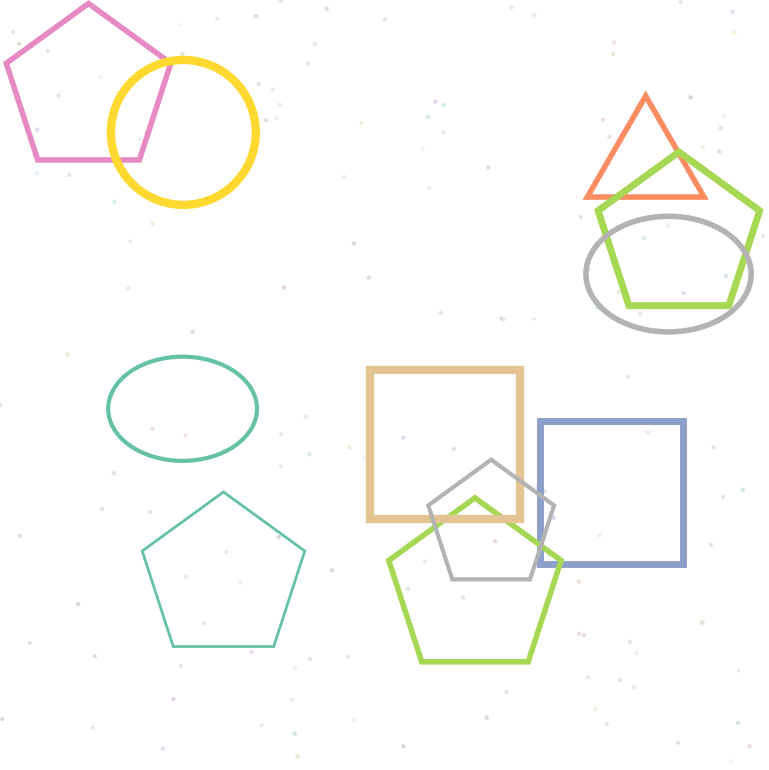[{"shape": "pentagon", "thickness": 1, "radius": 0.55, "center": [0.29, 0.25]}, {"shape": "oval", "thickness": 1.5, "radius": 0.48, "center": [0.237, 0.469]}, {"shape": "triangle", "thickness": 2, "radius": 0.44, "center": [0.839, 0.788]}, {"shape": "square", "thickness": 2.5, "radius": 0.47, "center": [0.794, 0.36]}, {"shape": "pentagon", "thickness": 2, "radius": 0.56, "center": [0.115, 0.883]}, {"shape": "pentagon", "thickness": 2.5, "radius": 0.55, "center": [0.882, 0.692]}, {"shape": "pentagon", "thickness": 2, "radius": 0.59, "center": [0.617, 0.236]}, {"shape": "circle", "thickness": 3, "radius": 0.47, "center": [0.238, 0.828]}, {"shape": "square", "thickness": 3, "radius": 0.49, "center": [0.578, 0.423]}, {"shape": "oval", "thickness": 2, "radius": 0.54, "center": [0.868, 0.644]}, {"shape": "pentagon", "thickness": 1.5, "radius": 0.43, "center": [0.638, 0.317]}]